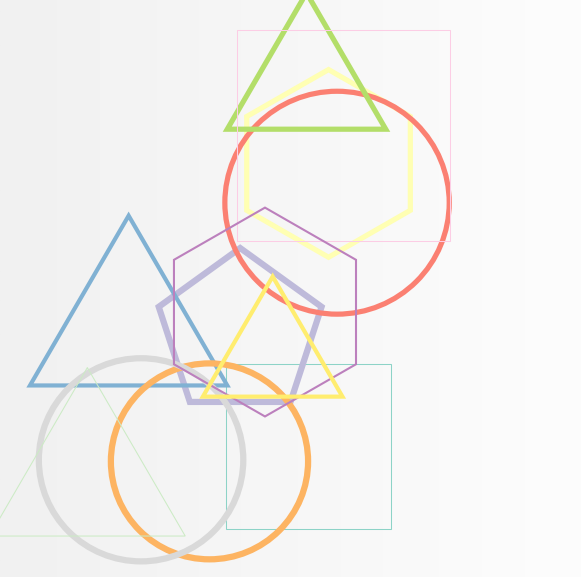[{"shape": "square", "thickness": 0.5, "radius": 0.71, "center": [0.531, 0.226]}, {"shape": "hexagon", "thickness": 2.5, "radius": 0.81, "center": [0.565, 0.716]}, {"shape": "pentagon", "thickness": 3, "radius": 0.74, "center": [0.413, 0.422]}, {"shape": "circle", "thickness": 2.5, "radius": 0.96, "center": [0.58, 0.648]}, {"shape": "triangle", "thickness": 2, "radius": 0.98, "center": [0.221, 0.43]}, {"shape": "circle", "thickness": 3, "radius": 0.85, "center": [0.36, 0.2]}, {"shape": "triangle", "thickness": 2.5, "radius": 0.79, "center": [0.527, 0.854]}, {"shape": "square", "thickness": 0.5, "radius": 0.92, "center": [0.591, 0.765]}, {"shape": "circle", "thickness": 3, "radius": 0.88, "center": [0.243, 0.203]}, {"shape": "hexagon", "thickness": 1, "radius": 0.9, "center": [0.456, 0.459]}, {"shape": "triangle", "thickness": 0.5, "radius": 0.97, "center": [0.15, 0.168]}, {"shape": "triangle", "thickness": 2, "radius": 0.69, "center": [0.469, 0.382]}]